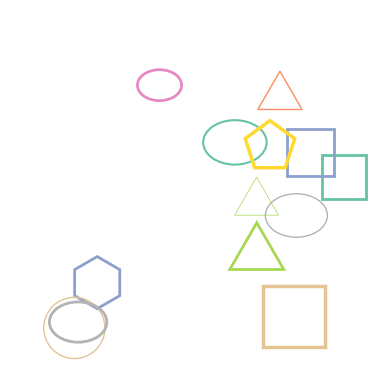[{"shape": "square", "thickness": 2, "radius": 0.29, "center": [0.895, 0.539]}, {"shape": "oval", "thickness": 1.5, "radius": 0.41, "center": [0.61, 0.63]}, {"shape": "triangle", "thickness": 1, "radius": 0.33, "center": [0.727, 0.749]}, {"shape": "square", "thickness": 2, "radius": 0.3, "center": [0.805, 0.605]}, {"shape": "hexagon", "thickness": 2, "radius": 0.34, "center": [0.252, 0.266]}, {"shape": "oval", "thickness": 2, "radius": 0.29, "center": [0.414, 0.779]}, {"shape": "triangle", "thickness": 0.5, "radius": 0.33, "center": [0.666, 0.474]}, {"shape": "triangle", "thickness": 2, "radius": 0.4, "center": [0.667, 0.341]}, {"shape": "pentagon", "thickness": 2.5, "radius": 0.34, "center": [0.701, 0.619]}, {"shape": "circle", "thickness": 1, "radius": 0.4, "center": [0.193, 0.148]}, {"shape": "square", "thickness": 2.5, "radius": 0.4, "center": [0.763, 0.177]}, {"shape": "oval", "thickness": 1, "radius": 0.4, "center": [0.77, 0.44]}, {"shape": "oval", "thickness": 2, "radius": 0.37, "center": [0.203, 0.163]}]